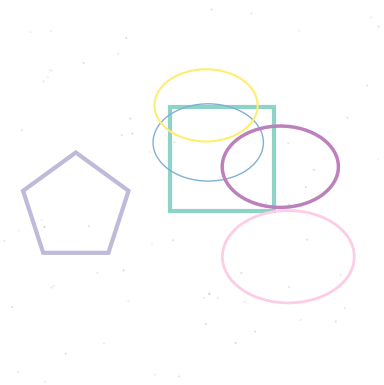[{"shape": "square", "thickness": 3, "radius": 0.67, "center": [0.577, 0.587]}, {"shape": "pentagon", "thickness": 3, "radius": 0.72, "center": [0.197, 0.46]}, {"shape": "oval", "thickness": 1, "radius": 0.72, "center": [0.541, 0.63]}, {"shape": "oval", "thickness": 2, "radius": 0.86, "center": [0.749, 0.333]}, {"shape": "oval", "thickness": 2.5, "radius": 0.75, "center": [0.728, 0.567]}, {"shape": "oval", "thickness": 1.5, "radius": 0.67, "center": [0.535, 0.726]}]